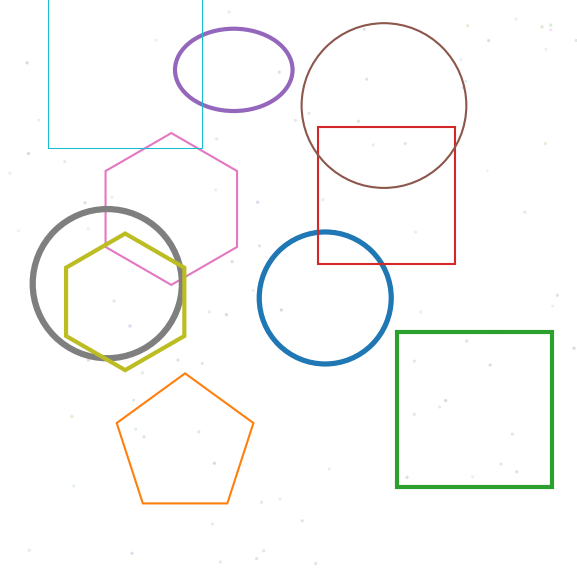[{"shape": "circle", "thickness": 2.5, "radius": 0.57, "center": [0.563, 0.483]}, {"shape": "pentagon", "thickness": 1, "radius": 0.62, "center": [0.32, 0.228]}, {"shape": "square", "thickness": 2, "radius": 0.67, "center": [0.822, 0.29]}, {"shape": "square", "thickness": 1, "radius": 0.59, "center": [0.67, 0.661]}, {"shape": "oval", "thickness": 2, "radius": 0.51, "center": [0.405, 0.878]}, {"shape": "circle", "thickness": 1, "radius": 0.71, "center": [0.665, 0.816]}, {"shape": "hexagon", "thickness": 1, "radius": 0.66, "center": [0.297, 0.637]}, {"shape": "circle", "thickness": 3, "radius": 0.65, "center": [0.186, 0.508]}, {"shape": "hexagon", "thickness": 2, "radius": 0.59, "center": [0.217, 0.476]}, {"shape": "square", "thickness": 0.5, "radius": 0.67, "center": [0.216, 0.876]}]